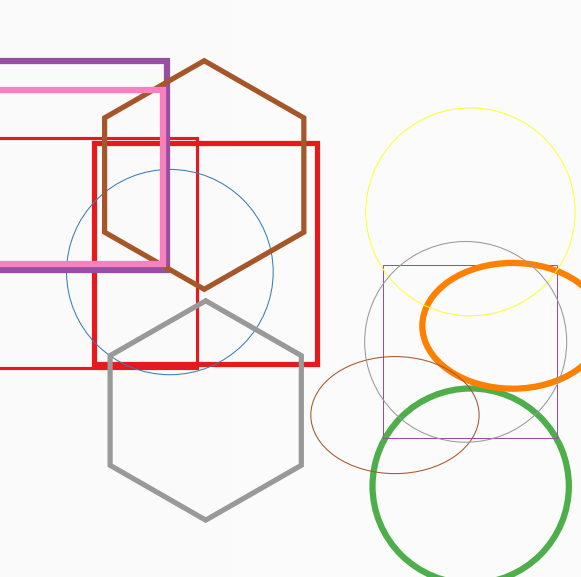[{"shape": "square", "thickness": 2.5, "radius": 0.96, "center": [0.353, 0.56]}, {"shape": "square", "thickness": 1.5, "radius": 0.99, "center": [0.141, 0.561]}, {"shape": "circle", "thickness": 0.5, "radius": 0.89, "center": [0.292, 0.528]}, {"shape": "circle", "thickness": 3, "radius": 0.84, "center": [0.81, 0.158]}, {"shape": "square", "thickness": 3, "radius": 0.9, "center": [0.107, 0.713]}, {"shape": "square", "thickness": 0.5, "radius": 0.75, "center": [0.809, 0.391]}, {"shape": "oval", "thickness": 3, "radius": 0.78, "center": [0.882, 0.435]}, {"shape": "circle", "thickness": 0.5, "radius": 0.9, "center": [0.809, 0.632]}, {"shape": "hexagon", "thickness": 2.5, "radius": 0.99, "center": [0.351, 0.696]}, {"shape": "oval", "thickness": 0.5, "radius": 0.72, "center": [0.679, 0.28]}, {"shape": "square", "thickness": 3, "radius": 0.75, "center": [0.13, 0.693]}, {"shape": "hexagon", "thickness": 2.5, "radius": 0.95, "center": [0.354, 0.288]}, {"shape": "circle", "thickness": 0.5, "radius": 0.87, "center": [0.801, 0.407]}]